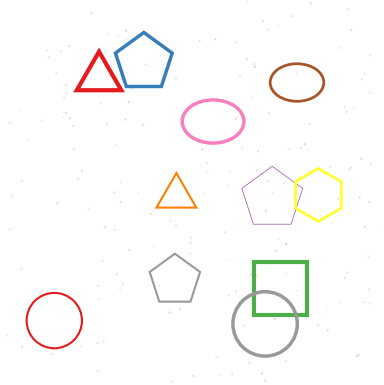[{"shape": "triangle", "thickness": 3, "radius": 0.33, "center": [0.257, 0.799]}, {"shape": "circle", "thickness": 1.5, "radius": 0.36, "center": [0.141, 0.167]}, {"shape": "pentagon", "thickness": 2.5, "radius": 0.39, "center": [0.374, 0.838]}, {"shape": "square", "thickness": 3, "radius": 0.35, "center": [0.729, 0.251]}, {"shape": "pentagon", "thickness": 0.5, "radius": 0.42, "center": [0.707, 0.485]}, {"shape": "triangle", "thickness": 1.5, "radius": 0.3, "center": [0.458, 0.491]}, {"shape": "hexagon", "thickness": 2, "radius": 0.34, "center": [0.827, 0.494]}, {"shape": "oval", "thickness": 2, "radius": 0.35, "center": [0.771, 0.786]}, {"shape": "oval", "thickness": 2.5, "radius": 0.4, "center": [0.553, 0.684]}, {"shape": "pentagon", "thickness": 1.5, "radius": 0.34, "center": [0.454, 0.272]}, {"shape": "circle", "thickness": 2.5, "radius": 0.42, "center": [0.689, 0.159]}]